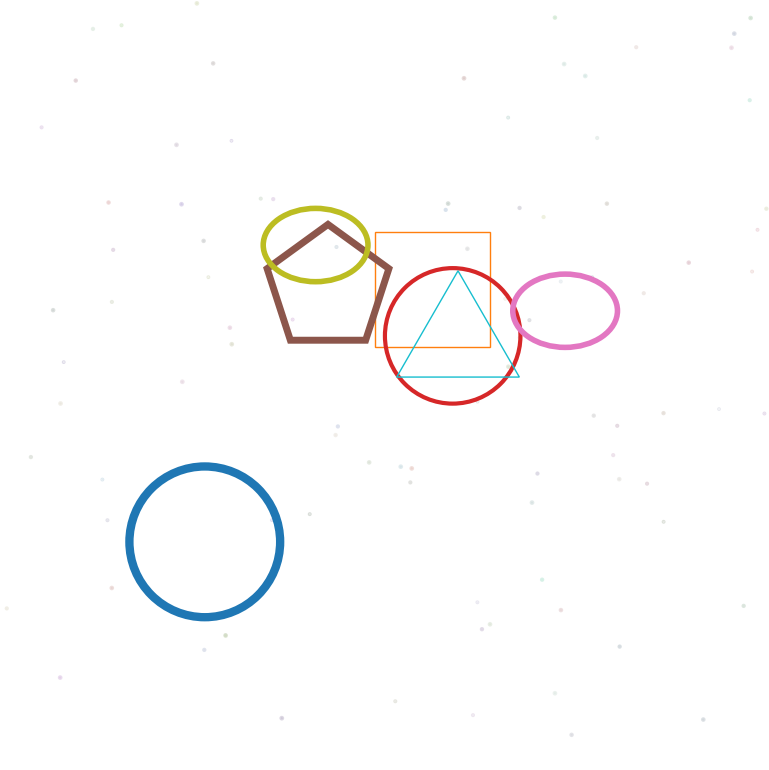[{"shape": "circle", "thickness": 3, "radius": 0.49, "center": [0.266, 0.296]}, {"shape": "square", "thickness": 0.5, "radius": 0.37, "center": [0.562, 0.624]}, {"shape": "circle", "thickness": 1.5, "radius": 0.44, "center": [0.588, 0.564]}, {"shape": "pentagon", "thickness": 2.5, "radius": 0.42, "center": [0.426, 0.625]}, {"shape": "oval", "thickness": 2, "radius": 0.34, "center": [0.734, 0.596]}, {"shape": "oval", "thickness": 2, "radius": 0.34, "center": [0.41, 0.682]}, {"shape": "triangle", "thickness": 0.5, "radius": 0.46, "center": [0.595, 0.556]}]